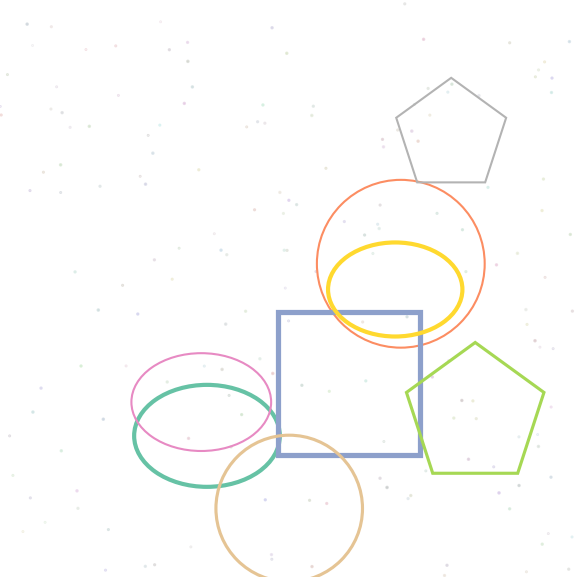[{"shape": "oval", "thickness": 2, "radius": 0.63, "center": [0.358, 0.244]}, {"shape": "circle", "thickness": 1, "radius": 0.73, "center": [0.694, 0.542]}, {"shape": "square", "thickness": 2.5, "radius": 0.62, "center": [0.604, 0.335]}, {"shape": "oval", "thickness": 1, "radius": 0.6, "center": [0.349, 0.303]}, {"shape": "pentagon", "thickness": 1.5, "radius": 0.63, "center": [0.823, 0.281]}, {"shape": "oval", "thickness": 2, "radius": 0.58, "center": [0.684, 0.498]}, {"shape": "circle", "thickness": 1.5, "radius": 0.63, "center": [0.501, 0.119]}, {"shape": "pentagon", "thickness": 1, "radius": 0.5, "center": [0.781, 0.764]}]